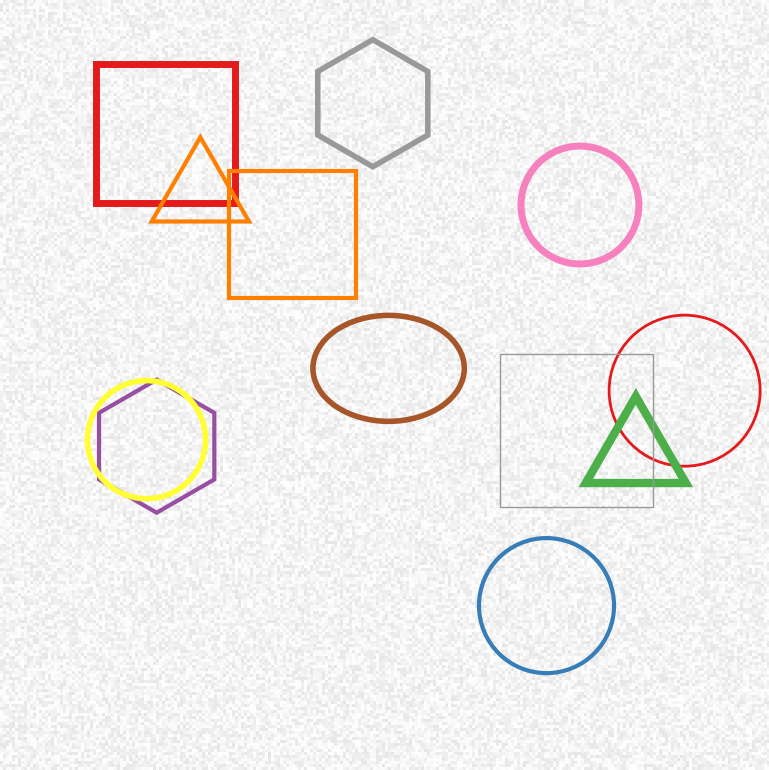[{"shape": "circle", "thickness": 1, "radius": 0.49, "center": [0.889, 0.493]}, {"shape": "square", "thickness": 2.5, "radius": 0.45, "center": [0.215, 0.827]}, {"shape": "circle", "thickness": 1.5, "radius": 0.44, "center": [0.71, 0.213]}, {"shape": "triangle", "thickness": 3, "radius": 0.38, "center": [0.826, 0.41]}, {"shape": "hexagon", "thickness": 1.5, "radius": 0.43, "center": [0.203, 0.421]}, {"shape": "square", "thickness": 1.5, "radius": 0.41, "center": [0.38, 0.695]}, {"shape": "triangle", "thickness": 1.5, "radius": 0.36, "center": [0.26, 0.749]}, {"shape": "circle", "thickness": 2, "radius": 0.38, "center": [0.19, 0.429]}, {"shape": "oval", "thickness": 2, "radius": 0.49, "center": [0.505, 0.522]}, {"shape": "circle", "thickness": 2.5, "radius": 0.38, "center": [0.753, 0.734]}, {"shape": "hexagon", "thickness": 2, "radius": 0.41, "center": [0.484, 0.866]}, {"shape": "square", "thickness": 0.5, "radius": 0.5, "center": [0.749, 0.441]}]